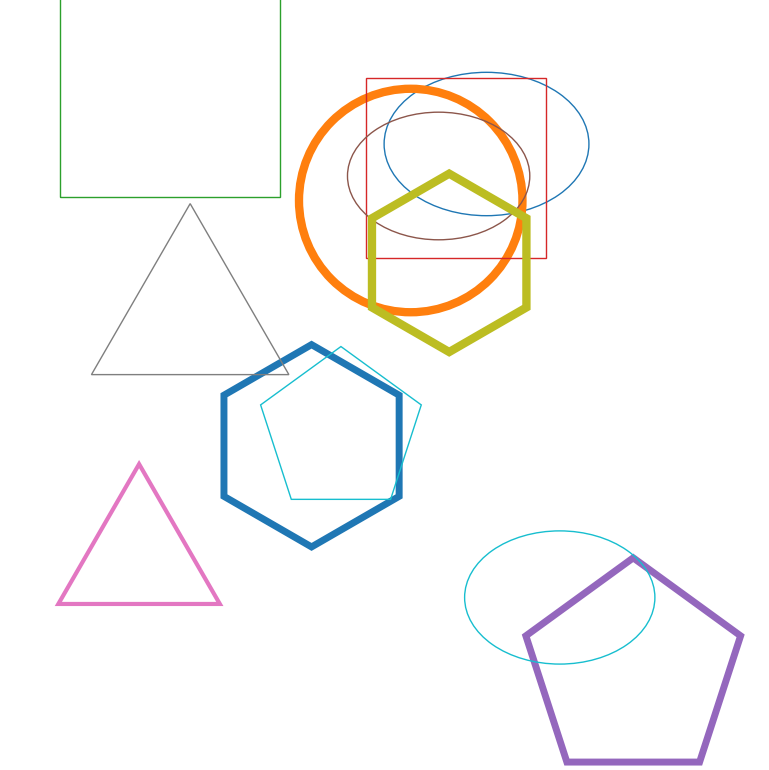[{"shape": "hexagon", "thickness": 2.5, "radius": 0.66, "center": [0.405, 0.421]}, {"shape": "oval", "thickness": 0.5, "radius": 0.67, "center": [0.632, 0.813]}, {"shape": "circle", "thickness": 3, "radius": 0.73, "center": [0.533, 0.74]}, {"shape": "square", "thickness": 0.5, "radius": 0.71, "center": [0.22, 0.887]}, {"shape": "square", "thickness": 0.5, "radius": 0.59, "center": [0.592, 0.782]}, {"shape": "pentagon", "thickness": 2.5, "radius": 0.73, "center": [0.822, 0.129]}, {"shape": "oval", "thickness": 0.5, "radius": 0.59, "center": [0.57, 0.771]}, {"shape": "triangle", "thickness": 1.5, "radius": 0.61, "center": [0.181, 0.276]}, {"shape": "triangle", "thickness": 0.5, "radius": 0.74, "center": [0.247, 0.588]}, {"shape": "hexagon", "thickness": 3, "radius": 0.58, "center": [0.583, 0.659]}, {"shape": "pentagon", "thickness": 0.5, "radius": 0.55, "center": [0.443, 0.44]}, {"shape": "oval", "thickness": 0.5, "radius": 0.62, "center": [0.727, 0.224]}]